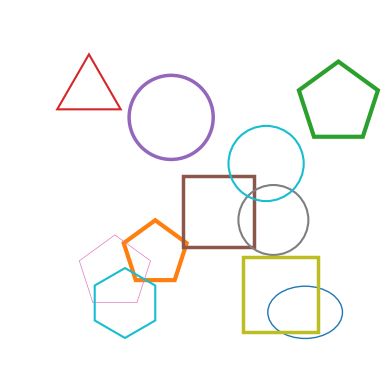[{"shape": "oval", "thickness": 1, "radius": 0.48, "center": [0.793, 0.189]}, {"shape": "pentagon", "thickness": 3, "radius": 0.43, "center": [0.403, 0.342]}, {"shape": "pentagon", "thickness": 3, "radius": 0.54, "center": [0.879, 0.732]}, {"shape": "triangle", "thickness": 1.5, "radius": 0.48, "center": [0.231, 0.764]}, {"shape": "circle", "thickness": 2.5, "radius": 0.55, "center": [0.445, 0.695]}, {"shape": "square", "thickness": 2.5, "radius": 0.46, "center": [0.567, 0.451]}, {"shape": "pentagon", "thickness": 0.5, "radius": 0.49, "center": [0.298, 0.293]}, {"shape": "circle", "thickness": 1.5, "radius": 0.45, "center": [0.71, 0.429]}, {"shape": "square", "thickness": 2.5, "radius": 0.49, "center": [0.729, 0.235]}, {"shape": "hexagon", "thickness": 1.5, "radius": 0.45, "center": [0.325, 0.213]}, {"shape": "circle", "thickness": 1.5, "radius": 0.49, "center": [0.691, 0.575]}]